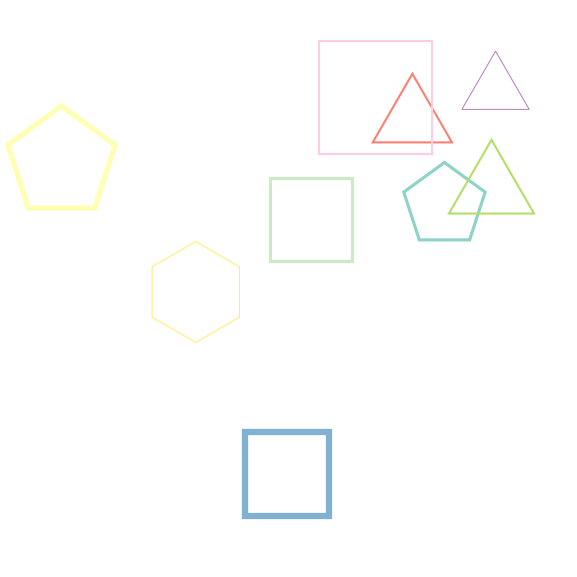[{"shape": "pentagon", "thickness": 1.5, "radius": 0.37, "center": [0.77, 0.644]}, {"shape": "pentagon", "thickness": 2.5, "radius": 0.49, "center": [0.106, 0.718]}, {"shape": "triangle", "thickness": 1, "radius": 0.4, "center": [0.714, 0.792]}, {"shape": "square", "thickness": 3, "radius": 0.36, "center": [0.497, 0.179]}, {"shape": "triangle", "thickness": 1, "radius": 0.43, "center": [0.851, 0.672]}, {"shape": "square", "thickness": 1, "radius": 0.49, "center": [0.651, 0.831]}, {"shape": "triangle", "thickness": 0.5, "radius": 0.34, "center": [0.858, 0.843]}, {"shape": "square", "thickness": 1.5, "radius": 0.36, "center": [0.538, 0.619]}, {"shape": "hexagon", "thickness": 0.5, "radius": 0.44, "center": [0.339, 0.494]}]